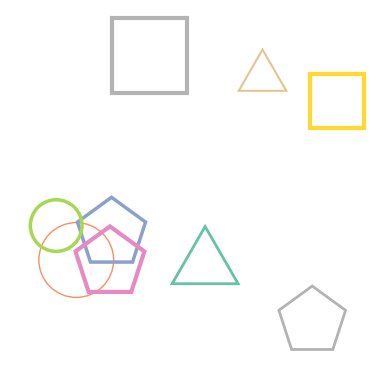[{"shape": "triangle", "thickness": 2, "radius": 0.5, "center": [0.533, 0.313]}, {"shape": "circle", "thickness": 1, "radius": 0.49, "center": [0.198, 0.325]}, {"shape": "pentagon", "thickness": 2.5, "radius": 0.46, "center": [0.29, 0.395]}, {"shape": "pentagon", "thickness": 3, "radius": 0.47, "center": [0.286, 0.318]}, {"shape": "circle", "thickness": 2.5, "radius": 0.34, "center": [0.146, 0.414]}, {"shape": "square", "thickness": 3, "radius": 0.35, "center": [0.875, 0.738]}, {"shape": "triangle", "thickness": 1.5, "radius": 0.36, "center": [0.682, 0.8]}, {"shape": "pentagon", "thickness": 2, "radius": 0.46, "center": [0.811, 0.166]}, {"shape": "square", "thickness": 3, "radius": 0.49, "center": [0.389, 0.856]}]